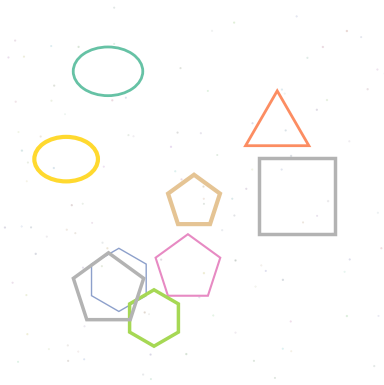[{"shape": "oval", "thickness": 2, "radius": 0.45, "center": [0.281, 0.815]}, {"shape": "triangle", "thickness": 2, "radius": 0.47, "center": [0.72, 0.669]}, {"shape": "hexagon", "thickness": 1, "radius": 0.41, "center": [0.309, 0.273]}, {"shape": "pentagon", "thickness": 1.5, "radius": 0.44, "center": [0.488, 0.303]}, {"shape": "hexagon", "thickness": 2.5, "radius": 0.37, "center": [0.4, 0.174]}, {"shape": "oval", "thickness": 3, "radius": 0.41, "center": [0.172, 0.587]}, {"shape": "pentagon", "thickness": 3, "radius": 0.35, "center": [0.504, 0.475]}, {"shape": "square", "thickness": 2.5, "radius": 0.49, "center": [0.772, 0.491]}, {"shape": "pentagon", "thickness": 2.5, "radius": 0.48, "center": [0.282, 0.247]}]